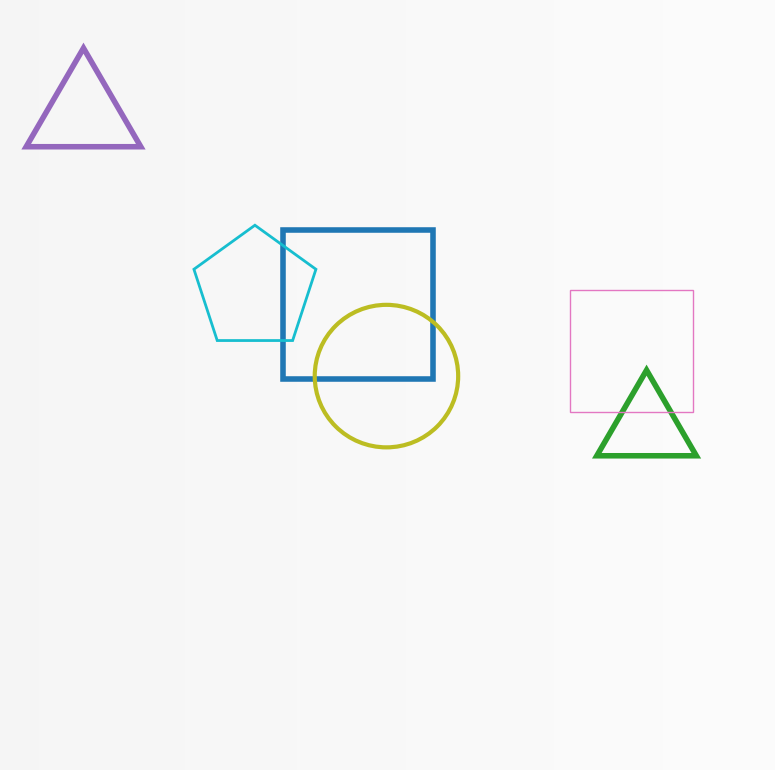[{"shape": "square", "thickness": 2, "radius": 0.48, "center": [0.462, 0.604]}, {"shape": "triangle", "thickness": 2, "radius": 0.37, "center": [0.834, 0.445]}, {"shape": "triangle", "thickness": 2, "radius": 0.43, "center": [0.108, 0.852]}, {"shape": "square", "thickness": 0.5, "radius": 0.4, "center": [0.815, 0.544]}, {"shape": "circle", "thickness": 1.5, "radius": 0.46, "center": [0.499, 0.512]}, {"shape": "pentagon", "thickness": 1, "radius": 0.41, "center": [0.329, 0.625]}]